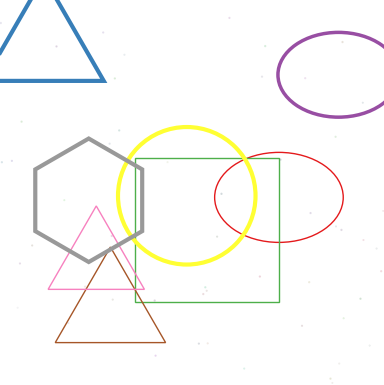[{"shape": "oval", "thickness": 1, "radius": 0.84, "center": [0.725, 0.487]}, {"shape": "triangle", "thickness": 3, "radius": 0.9, "center": [0.114, 0.88]}, {"shape": "square", "thickness": 1, "radius": 0.93, "center": [0.537, 0.403]}, {"shape": "oval", "thickness": 2.5, "radius": 0.79, "center": [0.879, 0.806]}, {"shape": "circle", "thickness": 3, "radius": 0.89, "center": [0.485, 0.491]}, {"shape": "triangle", "thickness": 1, "radius": 0.83, "center": [0.287, 0.193]}, {"shape": "triangle", "thickness": 1, "radius": 0.72, "center": [0.25, 0.321]}, {"shape": "hexagon", "thickness": 3, "radius": 0.8, "center": [0.23, 0.48]}]